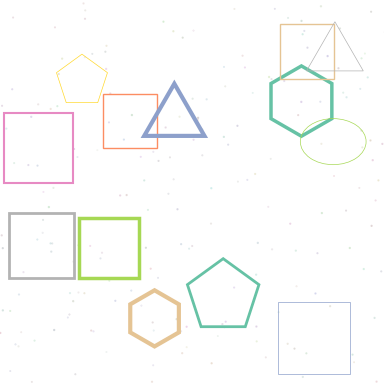[{"shape": "pentagon", "thickness": 2, "radius": 0.49, "center": [0.58, 0.23]}, {"shape": "hexagon", "thickness": 2.5, "radius": 0.46, "center": [0.783, 0.737]}, {"shape": "square", "thickness": 1, "radius": 0.35, "center": [0.338, 0.685]}, {"shape": "triangle", "thickness": 3, "radius": 0.45, "center": [0.453, 0.692]}, {"shape": "square", "thickness": 0.5, "radius": 0.47, "center": [0.815, 0.123]}, {"shape": "square", "thickness": 1.5, "radius": 0.45, "center": [0.101, 0.615]}, {"shape": "oval", "thickness": 0.5, "radius": 0.43, "center": [0.865, 0.632]}, {"shape": "square", "thickness": 2.5, "radius": 0.39, "center": [0.283, 0.356]}, {"shape": "pentagon", "thickness": 0.5, "radius": 0.35, "center": [0.213, 0.79]}, {"shape": "hexagon", "thickness": 3, "radius": 0.36, "center": [0.401, 0.173]}, {"shape": "square", "thickness": 1, "radius": 0.35, "center": [0.798, 0.866]}, {"shape": "square", "thickness": 2, "radius": 0.42, "center": [0.108, 0.362]}, {"shape": "triangle", "thickness": 0.5, "radius": 0.43, "center": [0.87, 0.858]}]